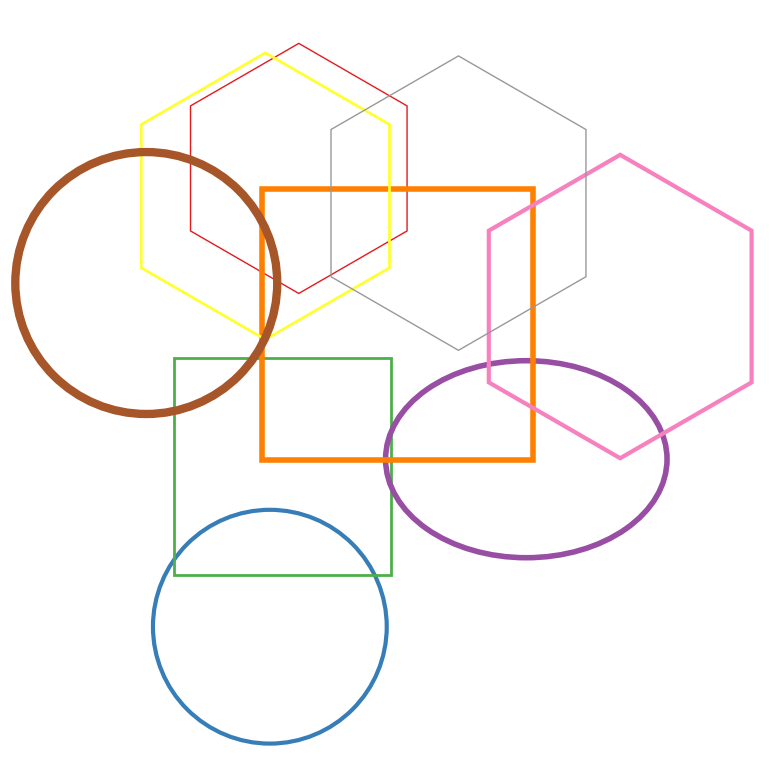[{"shape": "hexagon", "thickness": 0.5, "radius": 0.81, "center": [0.388, 0.781]}, {"shape": "circle", "thickness": 1.5, "radius": 0.76, "center": [0.35, 0.186]}, {"shape": "square", "thickness": 1, "radius": 0.71, "center": [0.367, 0.394]}, {"shape": "oval", "thickness": 2, "radius": 0.91, "center": [0.684, 0.404]}, {"shape": "square", "thickness": 2, "radius": 0.88, "center": [0.517, 0.578]}, {"shape": "hexagon", "thickness": 1, "radius": 0.93, "center": [0.345, 0.745]}, {"shape": "circle", "thickness": 3, "radius": 0.85, "center": [0.19, 0.632]}, {"shape": "hexagon", "thickness": 1.5, "radius": 0.99, "center": [0.805, 0.602]}, {"shape": "hexagon", "thickness": 0.5, "radius": 0.96, "center": [0.595, 0.736]}]